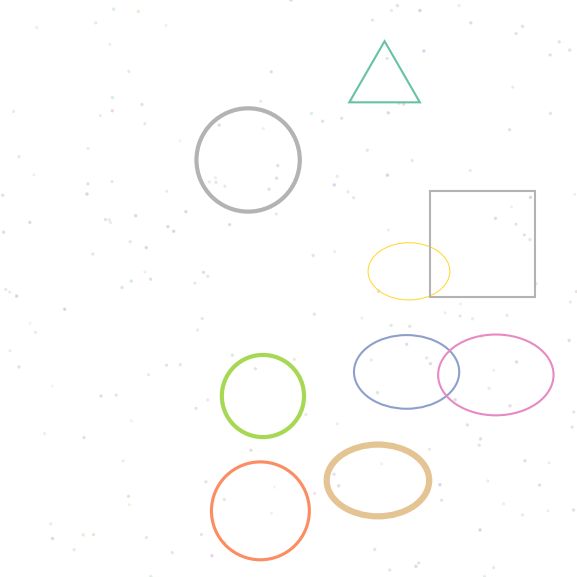[{"shape": "triangle", "thickness": 1, "radius": 0.35, "center": [0.666, 0.857]}, {"shape": "circle", "thickness": 1.5, "radius": 0.42, "center": [0.451, 0.115]}, {"shape": "oval", "thickness": 1, "radius": 0.46, "center": [0.704, 0.355]}, {"shape": "oval", "thickness": 1, "radius": 0.5, "center": [0.859, 0.35]}, {"shape": "circle", "thickness": 2, "radius": 0.36, "center": [0.455, 0.313]}, {"shape": "oval", "thickness": 0.5, "radius": 0.35, "center": [0.708, 0.529]}, {"shape": "oval", "thickness": 3, "radius": 0.44, "center": [0.654, 0.167]}, {"shape": "square", "thickness": 1, "radius": 0.45, "center": [0.836, 0.577]}, {"shape": "circle", "thickness": 2, "radius": 0.45, "center": [0.43, 0.722]}]